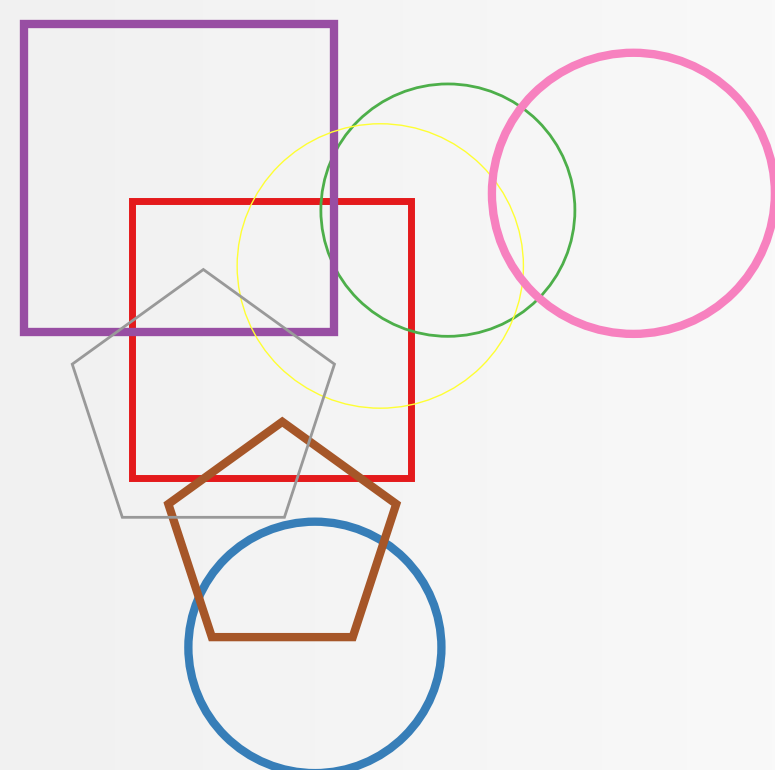[{"shape": "square", "thickness": 2.5, "radius": 0.9, "center": [0.35, 0.559]}, {"shape": "circle", "thickness": 3, "radius": 0.82, "center": [0.406, 0.159]}, {"shape": "circle", "thickness": 1, "radius": 0.82, "center": [0.578, 0.727]}, {"shape": "square", "thickness": 3, "radius": 1.0, "center": [0.231, 0.769]}, {"shape": "circle", "thickness": 0.5, "radius": 0.92, "center": [0.491, 0.655]}, {"shape": "pentagon", "thickness": 3, "radius": 0.77, "center": [0.364, 0.298]}, {"shape": "circle", "thickness": 3, "radius": 0.91, "center": [0.817, 0.749]}, {"shape": "pentagon", "thickness": 1, "radius": 0.89, "center": [0.262, 0.472]}]